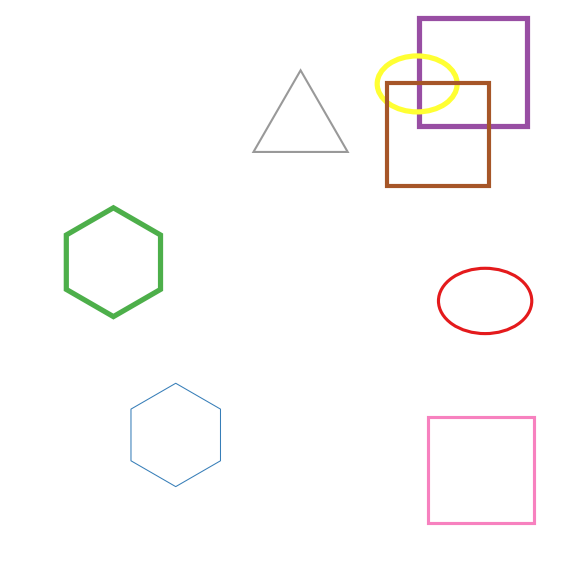[{"shape": "oval", "thickness": 1.5, "radius": 0.4, "center": [0.84, 0.478]}, {"shape": "hexagon", "thickness": 0.5, "radius": 0.45, "center": [0.304, 0.246]}, {"shape": "hexagon", "thickness": 2.5, "radius": 0.47, "center": [0.196, 0.545]}, {"shape": "square", "thickness": 2.5, "radius": 0.47, "center": [0.819, 0.875]}, {"shape": "oval", "thickness": 2.5, "radius": 0.35, "center": [0.722, 0.854]}, {"shape": "square", "thickness": 2, "radius": 0.44, "center": [0.759, 0.766]}, {"shape": "square", "thickness": 1.5, "radius": 0.46, "center": [0.833, 0.185]}, {"shape": "triangle", "thickness": 1, "radius": 0.47, "center": [0.521, 0.783]}]